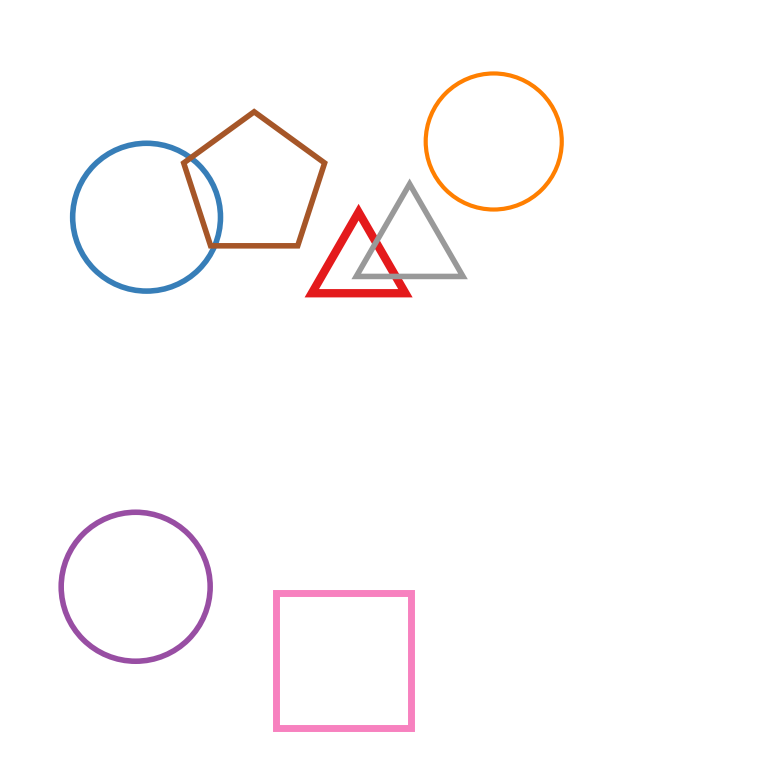[{"shape": "triangle", "thickness": 3, "radius": 0.35, "center": [0.466, 0.654]}, {"shape": "circle", "thickness": 2, "radius": 0.48, "center": [0.19, 0.718]}, {"shape": "circle", "thickness": 2, "radius": 0.48, "center": [0.176, 0.238]}, {"shape": "circle", "thickness": 1.5, "radius": 0.44, "center": [0.641, 0.816]}, {"shape": "pentagon", "thickness": 2, "radius": 0.48, "center": [0.33, 0.759]}, {"shape": "square", "thickness": 2.5, "radius": 0.44, "center": [0.446, 0.142]}, {"shape": "triangle", "thickness": 2, "radius": 0.4, "center": [0.532, 0.681]}]